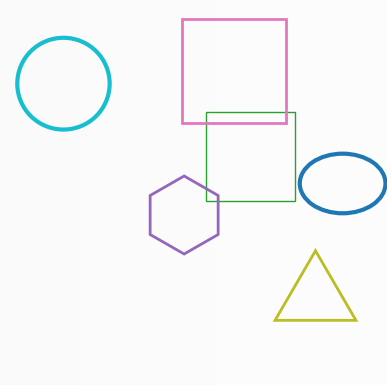[{"shape": "oval", "thickness": 3, "radius": 0.55, "center": [0.884, 0.523]}, {"shape": "square", "thickness": 1, "radius": 0.58, "center": [0.647, 0.594]}, {"shape": "hexagon", "thickness": 2, "radius": 0.51, "center": [0.475, 0.442]}, {"shape": "square", "thickness": 2, "radius": 0.67, "center": [0.605, 0.816]}, {"shape": "triangle", "thickness": 2, "radius": 0.6, "center": [0.814, 0.228]}, {"shape": "circle", "thickness": 3, "radius": 0.6, "center": [0.164, 0.783]}]